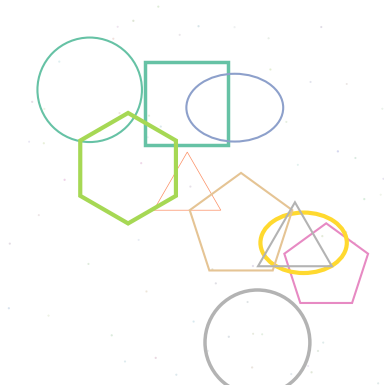[{"shape": "square", "thickness": 2.5, "radius": 0.54, "center": [0.485, 0.731]}, {"shape": "circle", "thickness": 1.5, "radius": 0.68, "center": [0.233, 0.767]}, {"shape": "triangle", "thickness": 0.5, "radius": 0.5, "center": [0.486, 0.504]}, {"shape": "oval", "thickness": 1.5, "radius": 0.63, "center": [0.61, 0.72]}, {"shape": "pentagon", "thickness": 1.5, "radius": 0.57, "center": [0.847, 0.306]}, {"shape": "hexagon", "thickness": 3, "radius": 0.72, "center": [0.333, 0.563]}, {"shape": "oval", "thickness": 3, "radius": 0.56, "center": [0.789, 0.369]}, {"shape": "pentagon", "thickness": 1.5, "radius": 0.7, "center": [0.626, 0.411]}, {"shape": "triangle", "thickness": 1.5, "radius": 0.55, "center": [0.766, 0.364]}, {"shape": "circle", "thickness": 2.5, "radius": 0.68, "center": [0.669, 0.111]}]